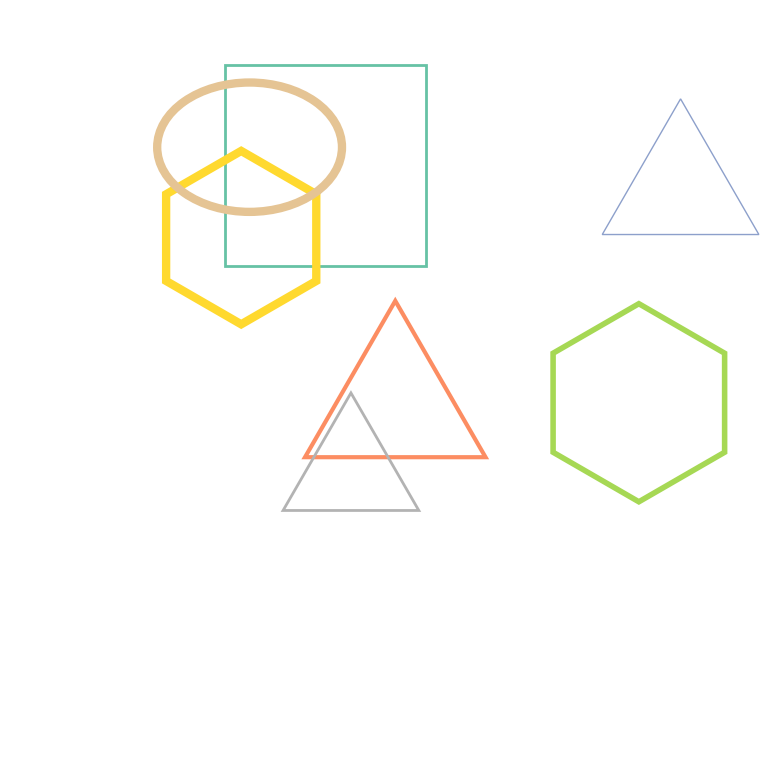[{"shape": "square", "thickness": 1, "radius": 0.65, "center": [0.422, 0.785]}, {"shape": "triangle", "thickness": 1.5, "radius": 0.68, "center": [0.513, 0.474]}, {"shape": "triangle", "thickness": 0.5, "radius": 0.59, "center": [0.884, 0.754]}, {"shape": "hexagon", "thickness": 2, "radius": 0.64, "center": [0.83, 0.477]}, {"shape": "hexagon", "thickness": 3, "radius": 0.56, "center": [0.313, 0.691]}, {"shape": "oval", "thickness": 3, "radius": 0.6, "center": [0.324, 0.809]}, {"shape": "triangle", "thickness": 1, "radius": 0.51, "center": [0.456, 0.388]}]